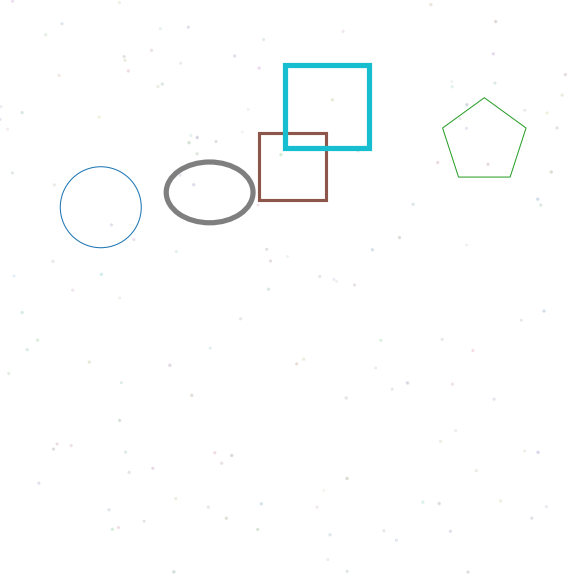[{"shape": "circle", "thickness": 0.5, "radius": 0.35, "center": [0.175, 0.64]}, {"shape": "pentagon", "thickness": 0.5, "radius": 0.38, "center": [0.839, 0.754]}, {"shape": "square", "thickness": 1.5, "radius": 0.29, "center": [0.507, 0.711]}, {"shape": "oval", "thickness": 2.5, "radius": 0.38, "center": [0.363, 0.666]}, {"shape": "square", "thickness": 2.5, "radius": 0.36, "center": [0.567, 0.815]}]